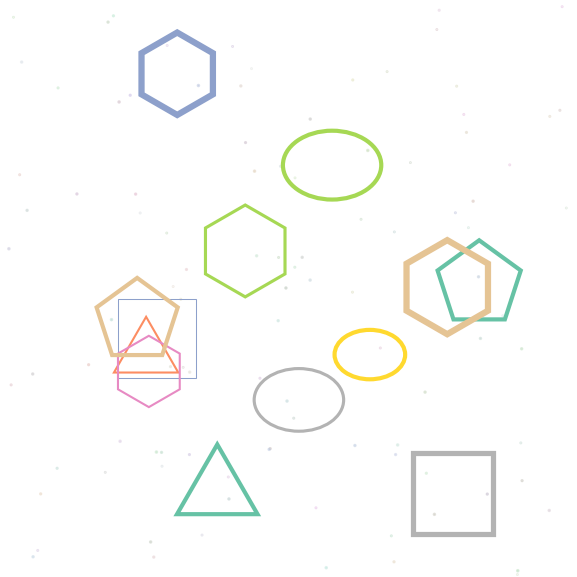[{"shape": "triangle", "thickness": 2, "radius": 0.4, "center": [0.376, 0.149]}, {"shape": "pentagon", "thickness": 2, "radius": 0.38, "center": [0.83, 0.507]}, {"shape": "triangle", "thickness": 1, "radius": 0.32, "center": [0.253, 0.386]}, {"shape": "square", "thickness": 0.5, "radius": 0.34, "center": [0.272, 0.413]}, {"shape": "hexagon", "thickness": 3, "radius": 0.36, "center": [0.307, 0.871]}, {"shape": "hexagon", "thickness": 1, "radius": 0.31, "center": [0.258, 0.356]}, {"shape": "hexagon", "thickness": 1.5, "radius": 0.4, "center": [0.425, 0.565]}, {"shape": "oval", "thickness": 2, "radius": 0.43, "center": [0.575, 0.713]}, {"shape": "oval", "thickness": 2, "radius": 0.31, "center": [0.64, 0.385]}, {"shape": "pentagon", "thickness": 2, "radius": 0.37, "center": [0.238, 0.444]}, {"shape": "hexagon", "thickness": 3, "radius": 0.41, "center": [0.774, 0.502]}, {"shape": "square", "thickness": 2.5, "radius": 0.35, "center": [0.784, 0.145]}, {"shape": "oval", "thickness": 1.5, "radius": 0.39, "center": [0.518, 0.307]}]